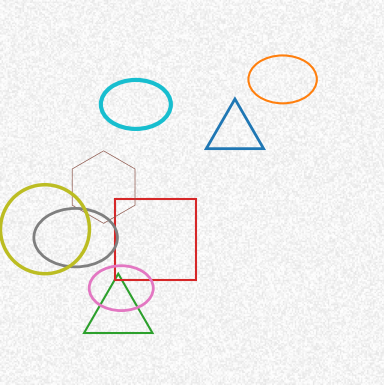[{"shape": "triangle", "thickness": 2, "radius": 0.43, "center": [0.61, 0.657]}, {"shape": "oval", "thickness": 1.5, "radius": 0.44, "center": [0.734, 0.794]}, {"shape": "triangle", "thickness": 1.5, "radius": 0.51, "center": [0.307, 0.186]}, {"shape": "square", "thickness": 1.5, "radius": 0.53, "center": [0.403, 0.379]}, {"shape": "hexagon", "thickness": 0.5, "radius": 0.47, "center": [0.269, 0.514]}, {"shape": "oval", "thickness": 2, "radius": 0.42, "center": [0.315, 0.251]}, {"shape": "oval", "thickness": 2, "radius": 0.54, "center": [0.196, 0.383]}, {"shape": "circle", "thickness": 2.5, "radius": 0.58, "center": [0.117, 0.405]}, {"shape": "oval", "thickness": 3, "radius": 0.45, "center": [0.353, 0.729]}]